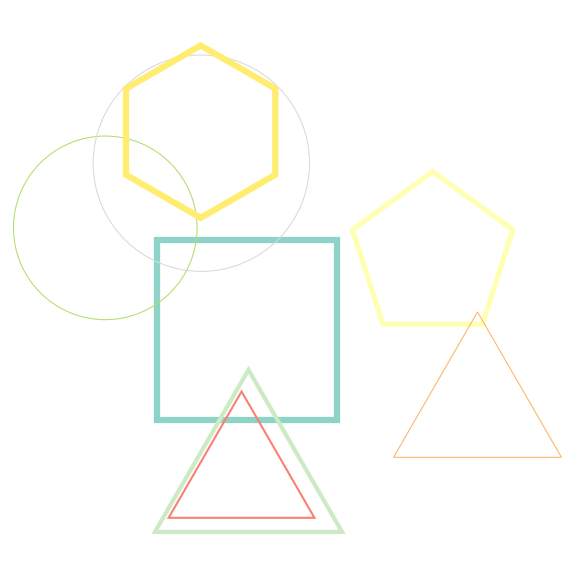[{"shape": "square", "thickness": 3, "radius": 0.78, "center": [0.428, 0.428]}, {"shape": "pentagon", "thickness": 2.5, "radius": 0.73, "center": [0.749, 0.556]}, {"shape": "triangle", "thickness": 1, "radius": 0.73, "center": [0.418, 0.175]}, {"shape": "triangle", "thickness": 0.5, "radius": 0.84, "center": [0.827, 0.291]}, {"shape": "circle", "thickness": 0.5, "radius": 0.79, "center": [0.182, 0.605]}, {"shape": "circle", "thickness": 0.5, "radius": 0.94, "center": [0.349, 0.717]}, {"shape": "triangle", "thickness": 2, "radius": 0.94, "center": [0.43, 0.172]}, {"shape": "hexagon", "thickness": 3, "radius": 0.75, "center": [0.347, 0.771]}]